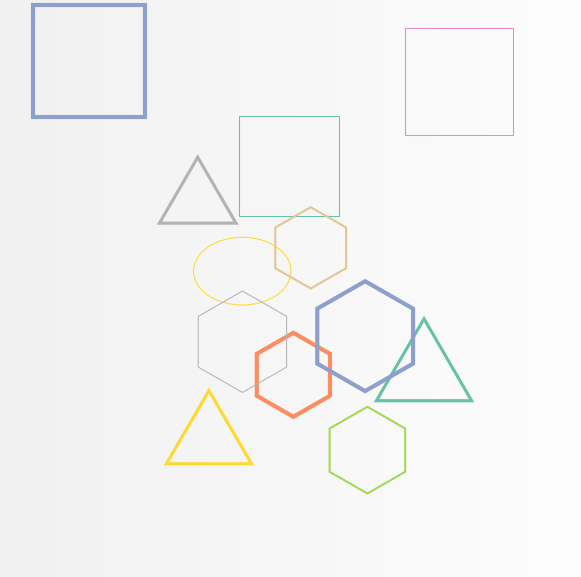[{"shape": "square", "thickness": 0.5, "radius": 0.43, "center": [0.497, 0.712]}, {"shape": "triangle", "thickness": 1.5, "radius": 0.47, "center": [0.729, 0.353]}, {"shape": "hexagon", "thickness": 2, "radius": 0.36, "center": [0.505, 0.35]}, {"shape": "hexagon", "thickness": 2, "radius": 0.48, "center": [0.628, 0.417]}, {"shape": "square", "thickness": 2, "radius": 0.48, "center": [0.153, 0.894]}, {"shape": "square", "thickness": 0.5, "radius": 0.47, "center": [0.79, 0.858]}, {"shape": "hexagon", "thickness": 1, "radius": 0.38, "center": [0.632, 0.22]}, {"shape": "oval", "thickness": 0.5, "radius": 0.42, "center": [0.417, 0.53]}, {"shape": "triangle", "thickness": 1.5, "radius": 0.42, "center": [0.359, 0.238]}, {"shape": "hexagon", "thickness": 1, "radius": 0.35, "center": [0.535, 0.57]}, {"shape": "hexagon", "thickness": 0.5, "radius": 0.44, "center": [0.417, 0.407]}, {"shape": "triangle", "thickness": 1.5, "radius": 0.38, "center": [0.34, 0.651]}]